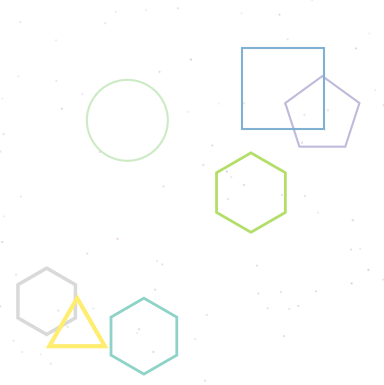[{"shape": "hexagon", "thickness": 2, "radius": 0.49, "center": [0.374, 0.127]}, {"shape": "pentagon", "thickness": 1.5, "radius": 0.51, "center": [0.837, 0.701]}, {"shape": "square", "thickness": 1.5, "radius": 0.53, "center": [0.735, 0.77]}, {"shape": "hexagon", "thickness": 2, "radius": 0.52, "center": [0.652, 0.5]}, {"shape": "hexagon", "thickness": 2.5, "radius": 0.43, "center": [0.121, 0.217]}, {"shape": "circle", "thickness": 1.5, "radius": 0.53, "center": [0.331, 0.687]}, {"shape": "triangle", "thickness": 3, "radius": 0.42, "center": [0.2, 0.142]}]